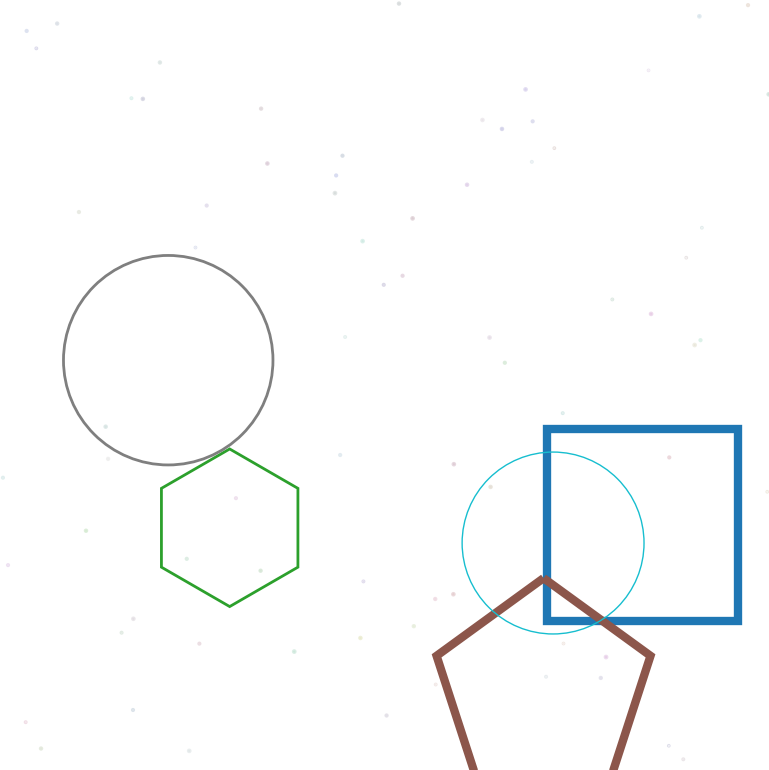[{"shape": "square", "thickness": 3, "radius": 0.62, "center": [0.834, 0.318]}, {"shape": "hexagon", "thickness": 1, "radius": 0.51, "center": [0.298, 0.315]}, {"shape": "pentagon", "thickness": 3, "radius": 0.73, "center": [0.706, 0.103]}, {"shape": "circle", "thickness": 1, "radius": 0.68, "center": [0.218, 0.532]}, {"shape": "circle", "thickness": 0.5, "radius": 0.59, "center": [0.718, 0.295]}]